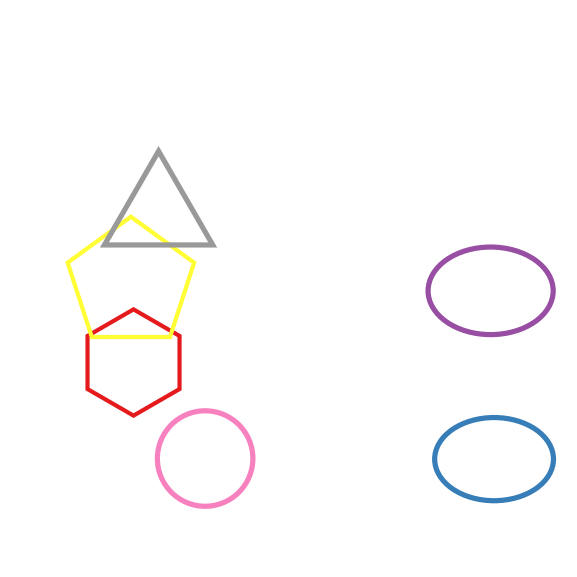[{"shape": "hexagon", "thickness": 2, "radius": 0.46, "center": [0.231, 0.371]}, {"shape": "oval", "thickness": 2.5, "radius": 0.51, "center": [0.856, 0.204]}, {"shape": "oval", "thickness": 2.5, "radius": 0.54, "center": [0.85, 0.496]}, {"shape": "pentagon", "thickness": 2, "radius": 0.58, "center": [0.227, 0.509]}, {"shape": "circle", "thickness": 2.5, "radius": 0.41, "center": [0.355, 0.205]}, {"shape": "triangle", "thickness": 2.5, "radius": 0.54, "center": [0.275, 0.629]}]